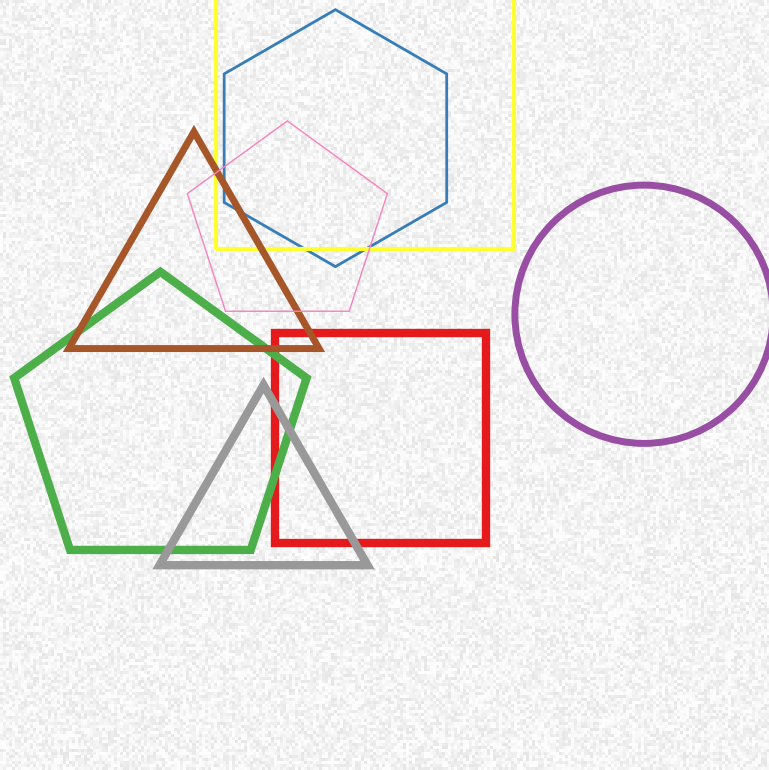[{"shape": "square", "thickness": 3, "radius": 0.68, "center": [0.494, 0.431]}, {"shape": "hexagon", "thickness": 1, "radius": 0.83, "center": [0.436, 0.821]}, {"shape": "pentagon", "thickness": 3, "radius": 1.0, "center": [0.208, 0.447]}, {"shape": "circle", "thickness": 2.5, "radius": 0.84, "center": [0.836, 0.592]}, {"shape": "square", "thickness": 1.5, "radius": 0.97, "center": [0.474, 0.871]}, {"shape": "triangle", "thickness": 2.5, "radius": 0.94, "center": [0.252, 0.641]}, {"shape": "pentagon", "thickness": 0.5, "radius": 0.68, "center": [0.373, 0.706]}, {"shape": "triangle", "thickness": 3, "radius": 0.78, "center": [0.342, 0.344]}]